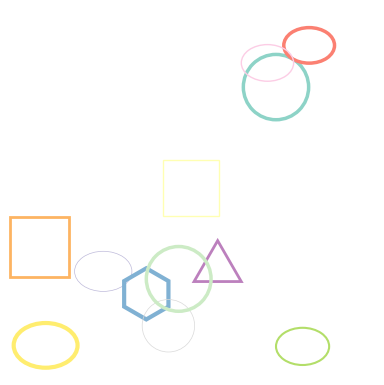[{"shape": "circle", "thickness": 2.5, "radius": 0.42, "center": [0.717, 0.774]}, {"shape": "square", "thickness": 1, "radius": 0.36, "center": [0.495, 0.511]}, {"shape": "oval", "thickness": 0.5, "radius": 0.37, "center": [0.268, 0.295]}, {"shape": "oval", "thickness": 2.5, "radius": 0.33, "center": [0.803, 0.882]}, {"shape": "hexagon", "thickness": 3, "radius": 0.33, "center": [0.38, 0.237]}, {"shape": "square", "thickness": 2, "radius": 0.39, "center": [0.102, 0.358]}, {"shape": "oval", "thickness": 1.5, "radius": 0.35, "center": [0.786, 0.1]}, {"shape": "oval", "thickness": 1, "radius": 0.34, "center": [0.695, 0.837]}, {"shape": "circle", "thickness": 0.5, "radius": 0.34, "center": [0.437, 0.154]}, {"shape": "triangle", "thickness": 2, "radius": 0.35, "center": [0.565, 0.304]}, {"shape": "circle", "thickness": 2.5, "radius": 0.42, "center": [0.464, 0.276]}, {"shape": "oval", "thickness": 3, "radius": 0.41, "center": [0.118, 0.103]}]